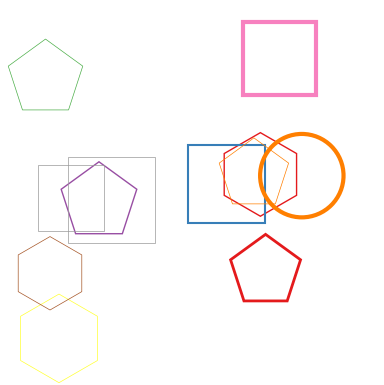[{"shape": "pentagon", "thickness": 2, "radius": 0.48, "center": [0.69, 0.296]}, {"shape": "hexagon", "thickness": 1, "radius": 0.54, "center": [0.676, 0.547]}, {"shape": "square", "thickness": 1.5, "radius": 0.5, "center": [0.589, 0.522]}, {"shape": "pentagon", "thickness": 0.5, "radius": 0.51, "center": [0.118, 0.797]}, {"shape": "pentagon", "thickness": 1, "radius": 0.52, "center": [0.257, 0.476]}, {"shape": "circle", "thickness": 3, "radius": 0.54, "center": [0.784, 0.544]}, {"shape": "pentagon", "thickness": 0.5, "radius": 0.47, "center": [0.659, 0.547]}, {"shape": "hexagon", "thickness": 0.5, "radius": 0.58, "center": [0.153, 0.121]}, {"shape": "hexagon", "thickness": 0.5, "radius": 0.48, "center": [0.13, 0.29]}, {"shape": "square", "thickness": 3, "radius": 0.48, "center": [0.725, 0.849]}, {"shape": "square", "thickness": 0.5, "radius": 0.56, "center": [0.29, 0.481]}, {"shape": "square", "thickness": 0.5, "radius": 0.43, "center": [0.184, 0.485]}]